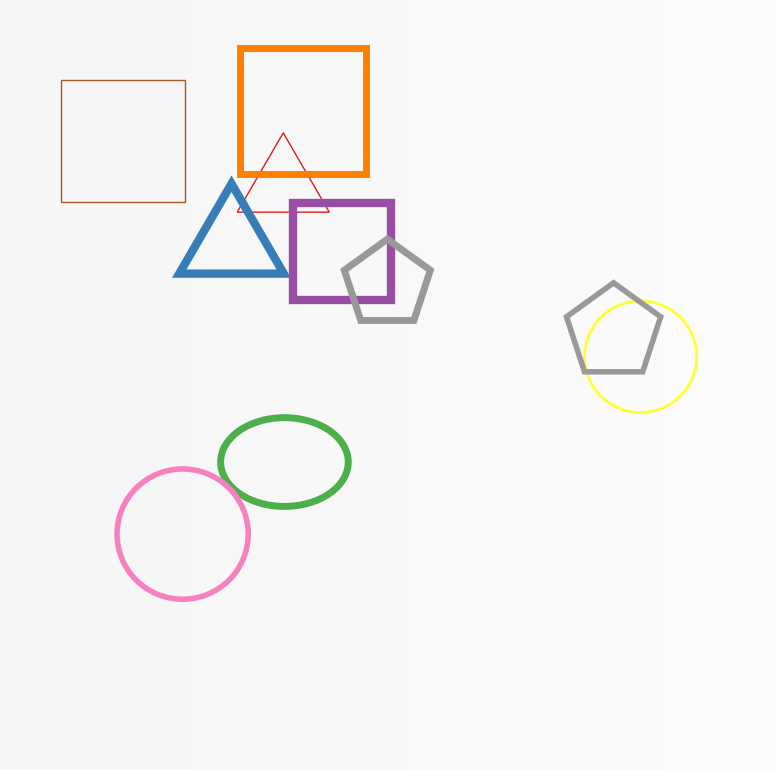[{"shape": "triangle", "thickness": 0.5, "radius": 0.34, "center": [0.365, 0.759]}, {"shape": "triangle", "thickness": 3, "radius": 0.39, "center": [0.299, 0.684]}, {"shape": "oval", "thickness": 2.5, "radius": 0.41, "center": [0.367, 0.4]}, {"shape": "square", "thickness": 3, "radius": 0.32, "center": [0.442, 0.673]}, {"shape": "square", "thickness": 2.5, "radius": 0.41, "center": [0.391, 0.856]}, {"shape": "circle", "thickness": 1, "radius": 0.36, "center": [0.827, 0.537]}, {"shape": "square", "thickness": 0.5, "radius": 0.4, "center": [0.159, 0.817]}, {"shape": "circle", "thickness": 2, "radius": 0.42, "center": [0.236, 0.306]}, {"shape": "pentagon", "thickness": 2, "radius": 0.32, "center": [0.792, 0.569]}, {"shape": "pentagon", "thickness": 2.5, "radius": 0.29, "center": [0.5, 0.631]}]